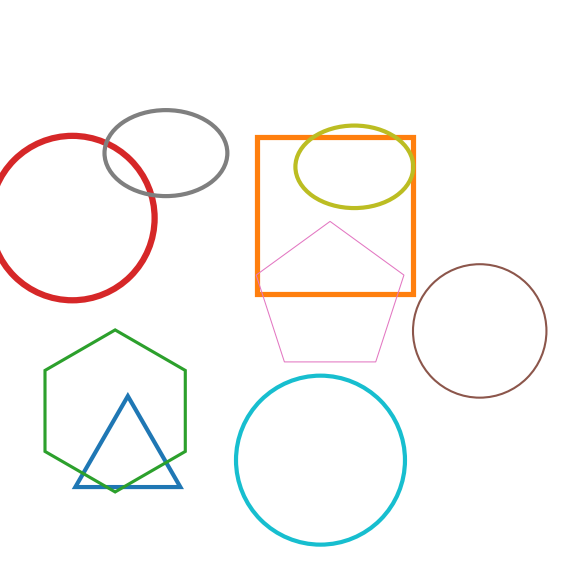[{"shape": "triangle", "thickness": 2, "radius": 0.52, "center": [0.221, 0.208]}, {"shape": "square", "thickness": 2.5, "radius": 0.68, "center": [0.58, 0.626]}, {"shape": "hexagon", "thickness": 1.5, "radius": 0.7, "center": [0.199, 0.288]}, {"shape": "circle", "thickness": 3, "radius": 0.71, "center": [0.125, 0.622]}, {"shape": "circle", "thickness": 1, "radius": 0.58, "center": [0.831, 0.426]}, {"shape": "pentagon", "thickness": 0.5, "radius": 0.67, "center": [0.572, 0.481]}, {"shape": "oval", "thickness": 2, "radius": 0.53, "center": [0.287, 0.734]}, {"shape": "oval", "thickness": 2, "radius": 0.51, "center": [0.614, 0.71]}, {"shape": "circle", "thickness": 2, "radius": 0.73, "center": [0.555, 0.202]}]